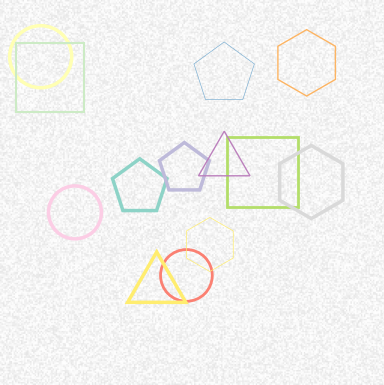[{"shape": "pentagon", "thickness": 2.5, "radius": 0.37, "center": [0.363, 0.513]}, {"shape": "circle", "thickness": 2.5, "radius": 0.4, "center": [0.106, 0.853]}, {"shape": "pentagon", "thickness": 2.5, "radius": 0.34, "center": [0.479, 0.562]}, {"shape": "circle", "thickness": 2, "radius": 0.34, "center": [0.484, 0.285]}, {"shape": "pentagon", "thickness": 0.5, "radius": 0.41, "center": [0.582, 0.808]}, {"shape": "hexagon", "thickness": 1, "radius": 0.43, "center": [0.796, 0.837]}, {"shape": "square", "thickness": 2, "radius": 0.46, "center": [0.682, 0.553]}, {"shape": "circle", "thickness": 2.5, "radius": 0.34, "center": [0.195, 0.448]}, {"shape": "hexagon", "thickness": 2.5, "radius": 0.47, "center": [0.809, 0.527]}, {"shape": "triangle", "thickness": 1, "radius": 0.39, "center": [0.582, 0.582]}, {"shape": "square", "thickness": 1.5, "radius": 0.45, "center": [0.13, 0.799]}, {"shape": "triangle", "thickness": 2.5, "radius": 0.44, "center": [0.407, 0.258]}, {"shape": "hexagon", "thickness": 0.5, "radius": 0.35, "center": [0.545, 0.365]}]